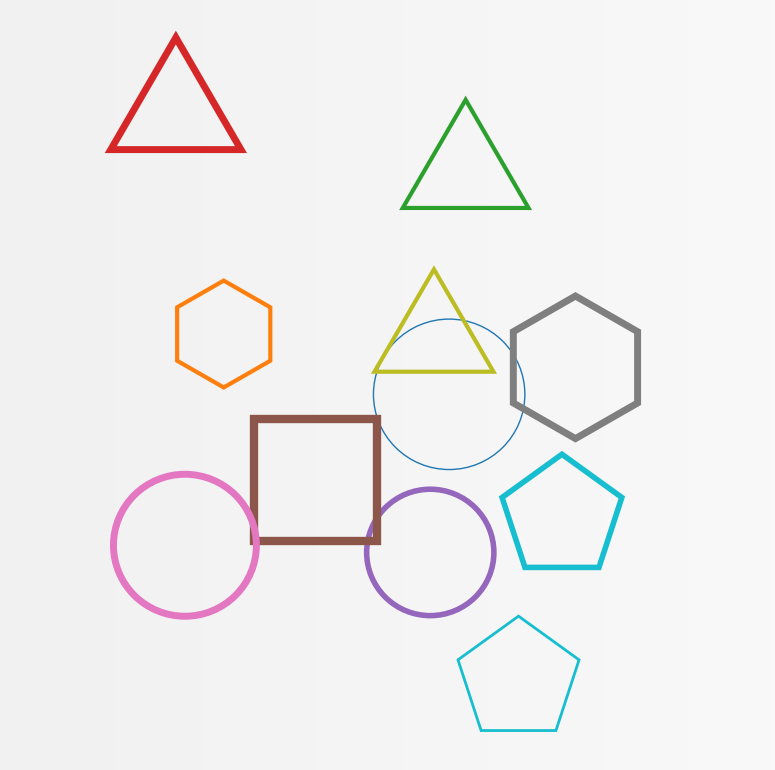[{"shape": "circle", "thickness": 0.5, "radius": 0.49, "center": [0.58, 0.488]}, {"shape": "hexagon", "thickness": 1.5, "radius": 0.35, "center": [0.289, 0.566]}, {"shape": "triangle", "thickness": 1.5, "radius": 0.47, "center": [0.601, 0.777]}, {"shape": "triangle", "thickness": 2.5, "radius": 0.49, "center": [0.227, 0.854]}, {"shape": "circle", "thickness": 2, "radius": 0.41, "center": [0.555, 0.283]}, {"shape": "square", "thickness": 3, "radius": 0.4, "center": [0.408, 0.377]}, {"shape": "circle", "thickness": 2.5, "radius": 0.46, "center": [0.239, 0.292]}, {"shape": "hexagon", "thickness": 2.5, "radius": 0.46, "center": [0.743, 0.523]}, {"shape": "triangle", "thickness": 1.5, "radius": 0.44, "center": [0.56, 0.562]}, {"shape": "pentagon", "thickness": 1, "radius": 0.41, "center": [0.669, 0.118]}, {"shape": "pentagon", "thickness": 2, "radius": 0.41, "center": [0.725, 0.329]}]